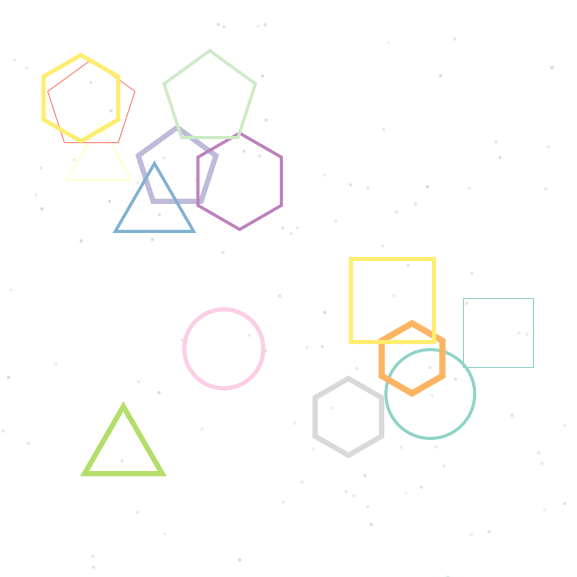[{"shape": "square", "thickness": 0.5, "radius": 0.3, "center": [0.863, 0.423]}, {"shape": "circle", "thickness": 1.5, "radius": 0.38, "center": [0.745, 0.317]}, {"shape": "triangle", "thickness": 0.5, "radius": 0.33, "center": [0.172, 0.72]}, {"shape": "pentagon", "thickness": 2.5, "radius": 0.35, "center": [0.307, 0.708]}, {"shape": "pentagon", "thickness": 0.5, "radius": 0.4, "center": [0.158, 0.816]}, {"shape": "triangle", "thickness": 1.5, "radius": 0.39, "center": [0.267, 0.638]}, {"shape": "hexagon", "thickness": 3, "radius": 0.3, "center": [0.714, 0.379]}, {"shape": "triangle", "thickness": 2.5, "radius": 0.39, "center": [0.214, 0.218]}, {"shape": "circle", "thickness": 2, "radius": 0.34, "center": [0.388, 0.395]}, {"shape": "hexagon", "thickness": 2.5, "radius": 0.33, "center": [0.603, 0.277]}, {"shape": "hexagon", "thickness": 1.5, "radius": 0.42, "center": [0.415, 0.685]}, {"shape": "pentagon", "thickness": 1.5, "radius": 0.42, "center": [0.363, 0.828]}, {"shape": "square", "thickness": 2, "radius": 0.36, "center": [0.679, 0.479]}, {"shape": "hexagon", "thickness": 2, "radius": 0.37, "center": [0.14, 0.829]}]